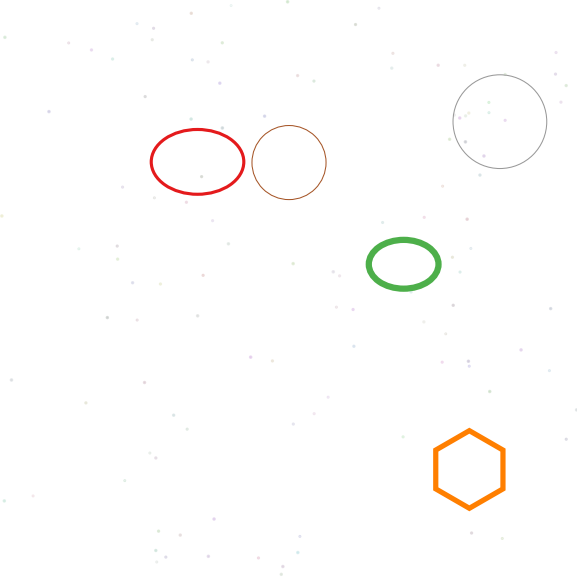[{"shape": "oval", "thickness": 1.5, "radius": 0.4, "center": [0.342, 0.719]}, {"shape": "oval", "thickness": 3, "radius": 0.3, "center": [0.699, 0.542]}, {"shape": "hexagon", "thickness": 2.5, "radius": 0.34, "center": [0.813, 0.186]}, {"shape": "circle", "thickness": 0.5, "radius": 0.32, "center": [0.5, 0.718]}, {"shape": "circle", "thickness": 0.5, "radius": 0.41, "center": [0.866, 0.788]}]